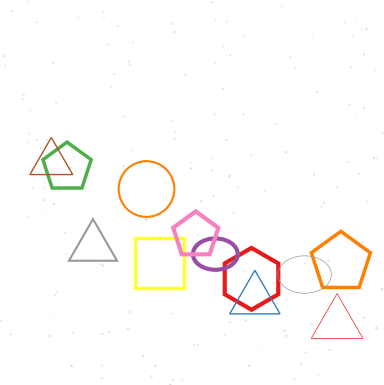[{"shape": "hexagon", "thickness": 3, "radius": 0.4, "center": [0.653, 0.276]}, {"shape": "triangle", "thickness": 0.5, "radius": 0.39, "center": [0.876, 0.16]}, {"shape": "triangle", "thickness": 1, "radius": 0.38, "center": [0.662, 0.222]}, {"shape": "pentagon", "thickness": 2.5, "radius": 0.33, "center": [0.174, 0.565]}, {"shape": "oval", "thickness": 3, "radius": 0.29, "center": [0.559, 0.34]}, {"shape": "circle", "thickness": 1.5, "radius": 0.36, "center": [0.381, 0.509]}, {"shape": "pentagon", "thickness": 2.5, "radius": 0.4, "center": [0.885, 0.319]}, {"shape": "square", "thickness": 2.5, "radius": 0.32, "center": [0.414, 0.316]}, {"shape": "triangle", "thickness": 1, "radius": 0.32, "center": [0.133, 0.579]}, {"shape": "pentagon", "thickness": 3, "radius": 0.31, "center": [0.508, 0.389]}, {"shape": "triangle", "thickness": 1.5, "radius": 0.36, "center": [0.242, 0.359]}, {"shape": "oval", "thickness": 0.5, "radius": 0.35, "center": [0.791, 0.287]}]